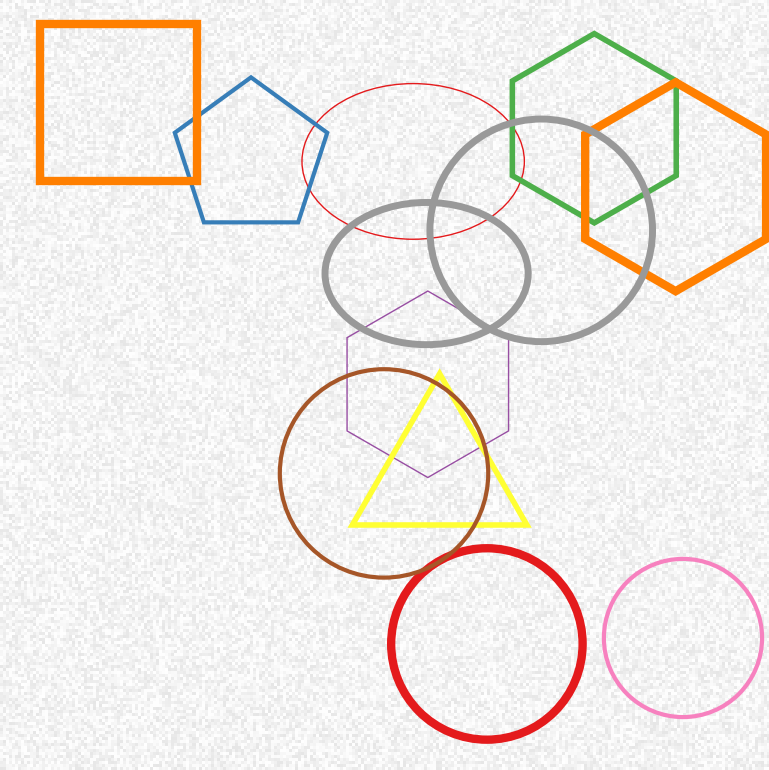[{"shape": "circle", "thickness": 3, "radius": 0.62, "center": [0.632, 0.164]}, {"shape": "oval", "thickness": 0.5, "radius": 0.72, "center": [0.537, 0.79]}, {"shape": "pentagon", "thickness": 1.5, "radius": 0.52, "center": [0.326, 0.795]}, {"shape": "hexagon", "thickness": 2, "radius": 0.61, "center": [0.772, 0.833]}, {"shape": "hexagon", "thickness": 0.5, "radius": 0.61, "center": [0.556, 0.501]}, {"shape": "hexagon", "thickness": 3, "radius": 0.68, "center": [0.877, 0.757]}, {"shape": "square", "thickness": 3, "radius": 0.51, "center": [0.154, 0.867]}, {"shape": "triangle", "thickness": 2, "radius": 0.65, "center": [0.571, 0.384]}, {"shape": "circle", "thickness": 1.5, "radius": 0.68, "center": [0.499, 0.385]}, {"shape": "circle", "thickness": 1.5, "radius": 0.51, "center": [0.887, 0.171]}, {"shape": "circle", "thickness": 2.5, "radius": 0.72, "center": [0.703, 0.701]}, {"shape": "oval", "thickness": 2.5, "radius": 0.66, "center": [0.554, 0.645]}]